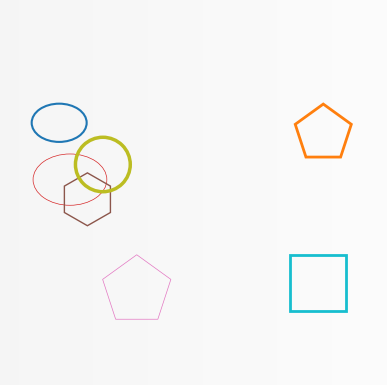[{"shape": "oval", "thickness": 1.5, "radius": 0.35, "center": [0.153, 0.681]}, {"shape": "pentagon", "thickness": 2, "radius": 0.38, "center": [0.834, 0.654]}, {"shape": "oval", "thickness": 0.5, "radius": 0.48, "center": [0.181, 0.533]}, {"shape": "hexagon", "thickness": 1, "radius": 0.34, "center": [0.226, 0.482]}, {"shape": "pentagon", "thickness": 0.5, "radius": 0.46, "center": [0.353, 0.246]}, {"shape": "circle", "thickness": 2.5, "radius": 0.35, "center": [0.265, 0.573]}, {"shape": "square", "thickness": 2, "radius": 0.36, "center": [0.821, 0.265]}]